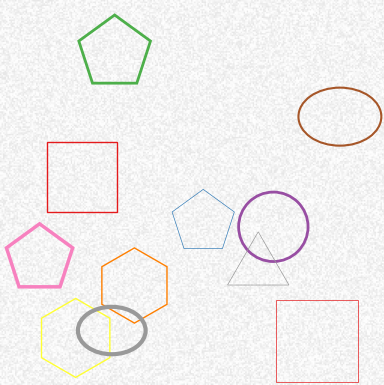[{"shape": "square", "thickness": 1, "radius": 0.45, "center": [0.212, 0.54]}, {"shape": "square", "thickness": 0.5, "radius": 0.54, "center": [0.823, 0.114]}, {"shape": "pentagon", "thickness": 0.5, "radius": 0.42, "center": [0.528, 0.423]}, {"shape": "pentagon", "thickness": 2, "radius": 0.49, "center": [0.298, 0.863]}, {"shape": "circle", "thickness": 2, "radius": 0.45, "center": [0.71, 0.411]}, {"shape": "hexagon", "thickness": 1, "radius": 0.49, "center": [0.349, 0.258]}, {"shape": "hexagon", "thickness": 1, "radius": 0.51, "center": [0.197, 0.122]}, {"shape": "oval", "thickness": 1.5, "radius": 0.54, "center": [0.883, 0.697]}, {"shape": "pentagon", "thickness": 2.5, "radius": 0.45, "center": [0.103, 0.328]}, {"shape": "triangle", "thickness": 0.5, "radius": 0.46, "center": [0.671, 0.306]}, {"shape": "oval", "thickness": 3, "radius": 0.44, "center": [0.29, 0.141]}]